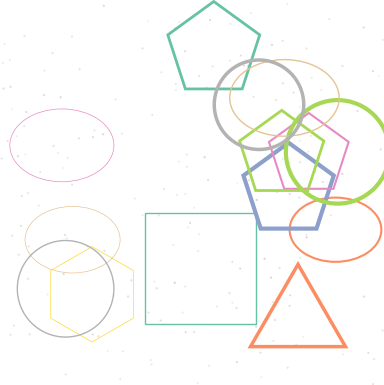[{"shape": "pentagon", "thickness": 2, "radius": 0.63, "center": [0.555, 0.871]}, {"shape": "square", "thickness": 1, "radius": 0.72, "center": [0.521, 0.302]}, {"shape": "triangle", "thickness": 2.5, "radius": 0.71, "center": [0.774, 0.171]}, {"shape": "oval", "thickness": 1.5, "radius": 0.6, "center": [0.871, 0.403]}, {"shape": "pentagon", "thickness": 3, "radius": 0.62, "center": [0.75, 0.506]}, {"shape": "pentagon", "thickness": 1.5, "radius": 0.54, "center": [0.802, 0.598]}, {"shape": "oval", "thickness": 0.5, "radius": 0.68, "center": [0.161, 0.622]}, {"shape": "pentagon", "thickness": 2, "radius": 0.58, "center": [0.732, 0.598]}, {"shape": "circle", "thickness": 3, "radius": 0.67, "center": [0.877, 0.606]}, {"shape": "hexagon", "thickness": 0.5, "radius": 0.62, "center": [0.239, 0.236]}, {"shape": "oval", "thickness": 1, "radius": 0.71, "center": [0.739, 0.746]}, {"shape": "oval", "thickness": 0.5, "radius": 0.62, "center": [0.189, 0.377]}, {"shape": "circle", "thickness": 1, "radius": 0.63, "center": [0.17, 0.25]}, {"shape": "circle", "thickness": 2.5, "radius": 0.58, "center": [0.673, 0.728]}]